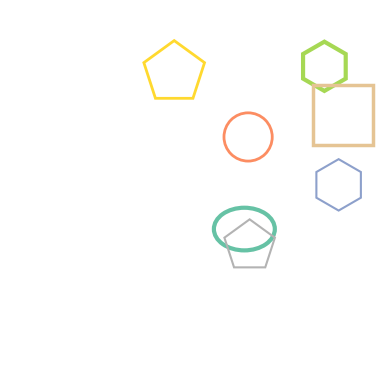[{"shape": "oval", "thickness": 3, "radius": 0.4, "center": [0.635, 0.405]}, {"shape": "circle", "thickness": 2, "radius": 0.31, "center": [0.644, 0.644]}, {"shape": "hexagon", "thickness": 1.5, "radius": 0.33, "center": [0.88, 0.52]}, {"shape": "hexagon", "thickness": 3, "radius": 0.32, "center": [0.843, 0.828]}, {"shape": "pentagon", "thickness": 2, "radius": 0.41, "center": [0.452, 0.812]}, {"shape": "square", "thickness": 2.5, "radius": 0.39, "center": [0.891, 0.702]}, {"shape": "pentagon", "thickness": 1.5, "radius": 0.34, "center": [0.648, 0.361]}]